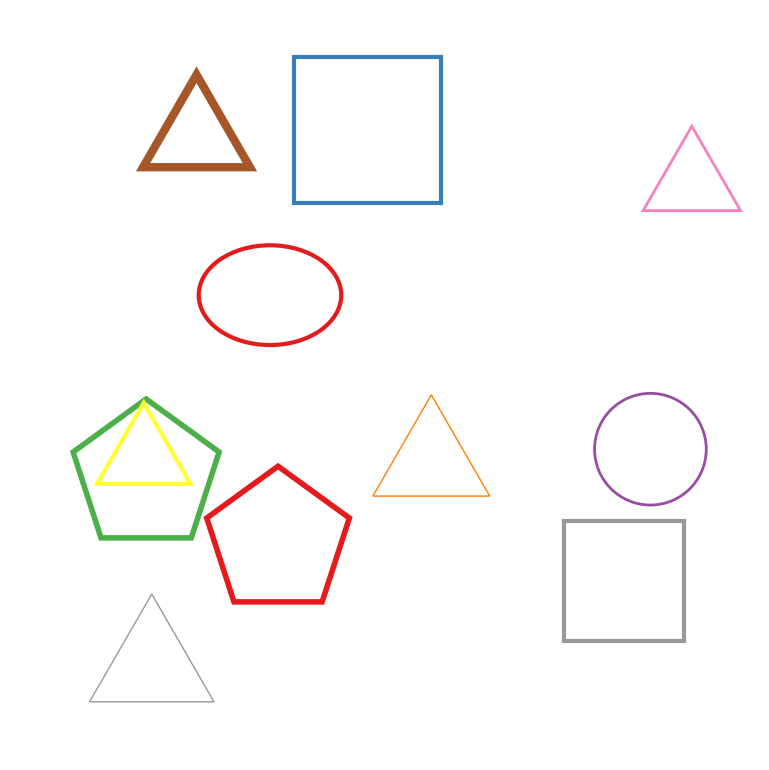[{"shape": "pentagon", "thickness": 2, "radius": 0.49, "center": [0.361, 0.297]}, {"shape": "oval", "thickness": 1.5, "radius": 0.46, "center": [0.351, 0.617]}, {"shape": "square", "thickness": 1.5, "radius": 0.48, "center": [0.477, 0.831]}, {"shape": "pentagon", "thickness": 2, "radius": 0.5, "center": [0.19, 0.382]}, {"shape": "circle", "thickness": 1, "radius": 0.36, "center": [0.845, 0.417]}, {"shape": "triangle", "thickness": 0.5, "radius": 0.44, "center": [0.56, 0.4]}, {"shape": "triangle", "thickness": 1.5, "radius": 0.35, "center": [0.187, 0.407]}, {"shape": "triangle", "thickness": 3, "radius": 0.4, "center": [0.255, 0.823]}, {"shape": "triangle", "thickness": 1, "radius": 0.37, "center": [0.898, 0.763]}, {"shape": "triangle", "thickness": 0.5, "radius": 0.47, "center": [0.197, 0.135]}, {"shape": "square", "thickness": 1.5, "radius": 0.39, "center": [0.81, 0.245]}]